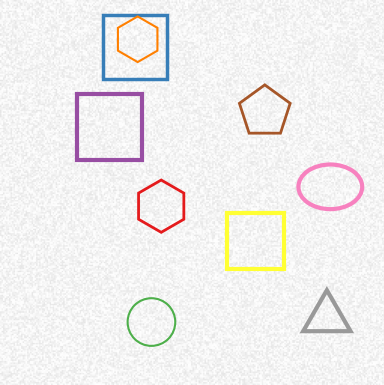[{"shape": "hexagon", "thickness": 2, "radius": 0.34, "center": [0.419, 0.464]}, {"shape": "square", "thickness": 2.5, "radius": 0.42, "center": [0.351, 0.878]}, {"shape": "circle", "thickness": 1.5, "radius": 0.31, "center": [0.393, 0.164]}, {"shape": "square", "thickness": 3, "radius": 0.42, "center": [0.284, 0.67]}, {"shape": "hexagon", "thickness": 1.5, "radius": 0.3, "center": [0.358, 0.898]}, {"shape": "square", "thickness": 3, "radius": 0.37, "center": [0.664, 0.374]}, {"shape": "pentagon", "thickness": 2, "radius": 0.35, "center": [0.688, 0.71]}, {"shape": "oval", "thickness": 3, "radius": 0.41, "center": [0.858, 0.515]}, {"shape": "triangle", "thickness": 3, "radius": 0.35, "center": [0.849, 0.175]}]